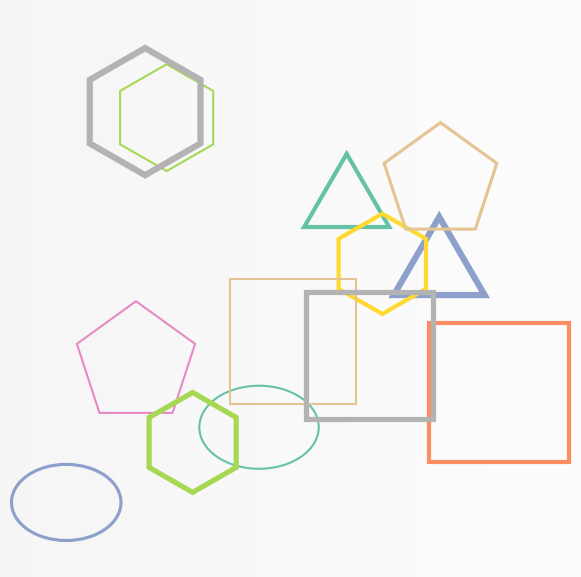[{"shape": "oval", "thickness": 1, "radius": 0.51, "center": [0.446, 0.259]}, {"shape": "triangle", "thickness": 2, "radius": 0.42, "center": [0.596, 0.648]}, {"shape": "square", "thickness": 2, "radius": 0.6, "center": [0.858, 0.319]}, {"shape": "triangle", "thickness": 3, "radius": 0.45, "center": [0.756, 0.533]}, {"shape": "oval", "thickness": 1.5, "radius": 0.47, "center": [0.114, 0.129]}, {"shape": "pentagon", "thickness": 1, "radius": 0.53, "center": [0.234, 0.371]}, {"shape": "hexagon", "thickness": 1, "radius": 0.46, "center": [0.287, 0.795]}, {"shape": "hexagon", "thickness": 2.5, "radius": 0.43, "center": [0.331, 0.233]}, {"shape": "hexagon", "thickness": 2, "radius": 0.43, "center": [0.658, 0.542]}, {"shape": "square", "thickness": 1, "radius": 0.54, "center": [0.504, 0.408]}, {"shape": "pentagon", "thickness": 1.5, "radius": 0.51, "center": [0.758, 0.685]}, {"shape": "square", "thickness": 2.5, "radius": 0.55, "center": [0.636, 0.384]}, {"shape": "hexagon", "thickness": 3, "radius": 0.55, "center": [0.25, 0.806]}]